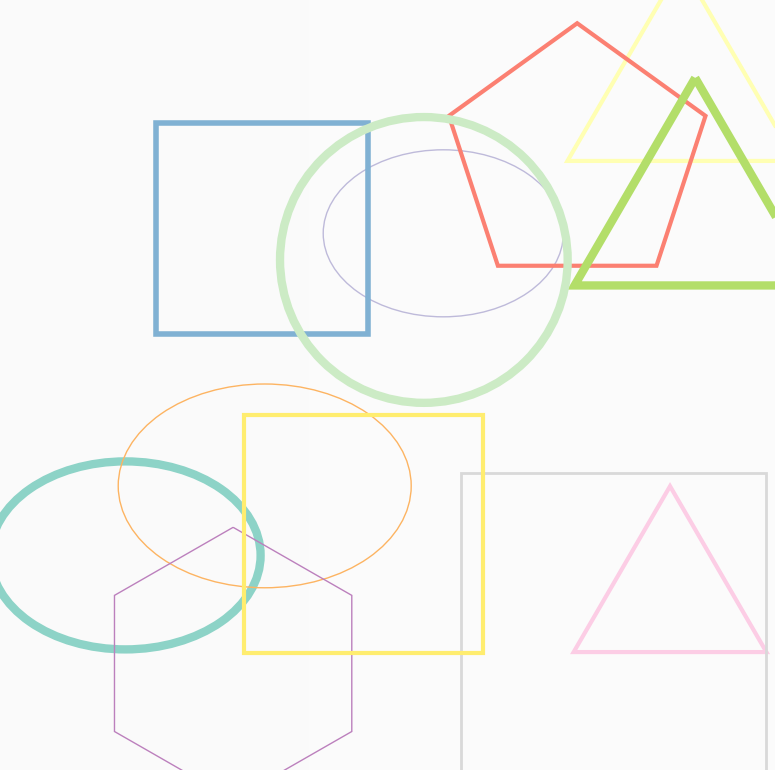[{"shape": "oval", "thickness": 3, "radius": 0.87, "center": [0.162, 0.279]}, {"shape": "triangle", "thickness": 1.5, "radius": 0.85, "center": [0.879, 0.876]}, {"shape": "oval", "thickness": 0.5, "radius": 0.77, "center": [0.572, 0.697]}, {"shape": "pentagon", "thickness": 1.5, "radius": 0.87, "center": [0.745, 0.796]}, {"shape": "square", "thickness": 2, "radius": 0.68, "center": [0.338, 0.703]}, {"shape": "oval", "thickness": 0.5, "radius": 0.95, "center": [0.342, 0.369]}, {"shape": "triangle", "thickness": 3, "radius": 0.9, "center": [0.897, 0.719]}, {"shape": "triangle", "thickness": 1.5, "radius": 0.72, "center": [0.865, 0.225]}, {"shape": "square", "thickness": 1, "radius": 0.98, "center": [0.792, 0.189]}, {"shape": "hexagon", "thickness": 0.5, "radius": 0.88, "center": [0.301, 0.138]}, {"shape": "circle", "thickness": 3, "radius": 0.93, "center": [0.547, 0.662]}, {"shape": "square", "thickness": 1.5, "radius": 0.77, "center": [0.469, 0.307]}]